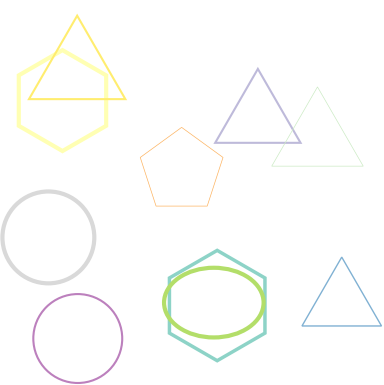[{"shape": "hexagon", "thickness": 2.5, "radius": 0.72, "center": [0.564, 0.206]}, {"shape": "hexagon", "thickness": 3, "radius": 0.66, "center": [0.162, 0.739]}, {"shape": "triangle", "thickness": 1.5, "radius": 0.64, "center": [0.67, 0.693]}, {"shape": "triangle", "thickness": 1, "radius": 0.6, "center": [0.888, 0.213]}, {"shape": "pentagon", "thickness": 0.5, "radius": 0.57, "center": [0.472, 0.556]}, {"shape": "oval", "thickness": 3, "radius": 0.65, "center": [0.555, 0.214]}, {"shape": "circle", "thickness": 3, "radius": 0.6, "center": [0.126, 0.383]}, {"shape": "circle", "thickness": 1.5, "radius": 0.58, "center": [0.202, 0.121]}, {"shape": "triangle", "thickness": 0.5, "radius": 0.69, "center": [0.825, 0.637]}, {"shape": "triangle", "thickness": 1.5, "radius": 0.72, "center": [0.2, 0.815]}]